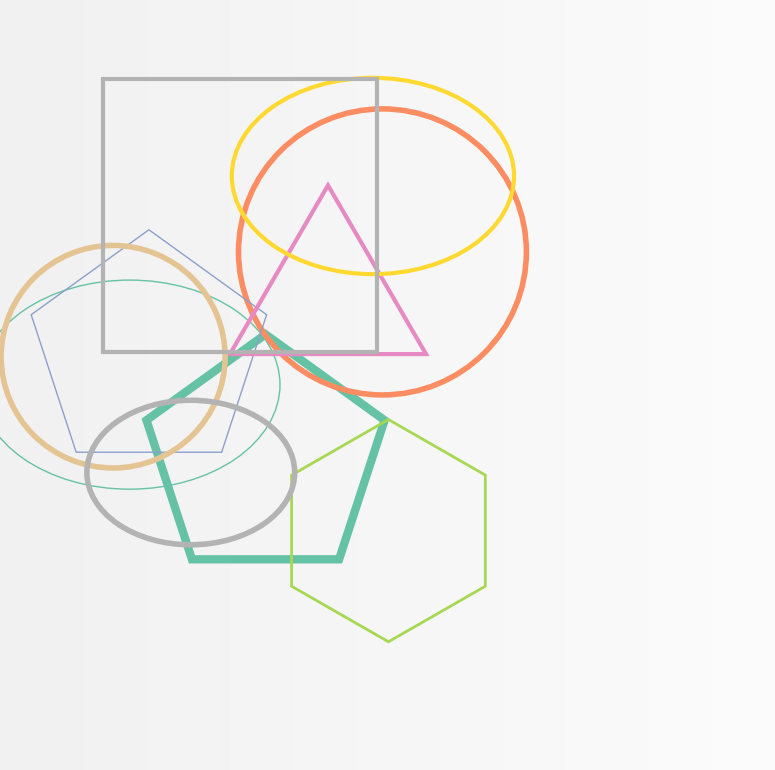[{"shape": "pentagon", "thickness": 3, "radius": 0.81, "center": [0.343, 0.404]}, {"shape": "oval", "thickness": 0.5, "radius": 0.97, "center": [0.167, 0.5]}, {"shape": "circle", "thickness": 2, "radius": 0.93, "center": [0.493, 0.673]}, {"shape": "pentagon", "thickness": 0.5, "radius": 0.8, "center": [0.192, 0.542]}, {"shape": "triangle", "thickness": 1.5, "radius": 0.73, "center": [0.423, 0.613]}, {"shape": "hexagon", "thickness": 1, "radius": 0.72, "center": [0.501, 0.311]}, {"shape": "oval", "thickness": 1.5, "radius": 0.91, "center": [0.481, 0.771]}, {"shape": "circle", "thickness": 2, "radius": 0.72, "center": [0.146, 0.537]}, {"shape": "square", "thickness": 1.5, "radius": 0.88, "center": [0.309, 0.72]}, {"shape": "oval", "thickness": 2, "radius": 0.67, "center": [0.246, 0.386]}]